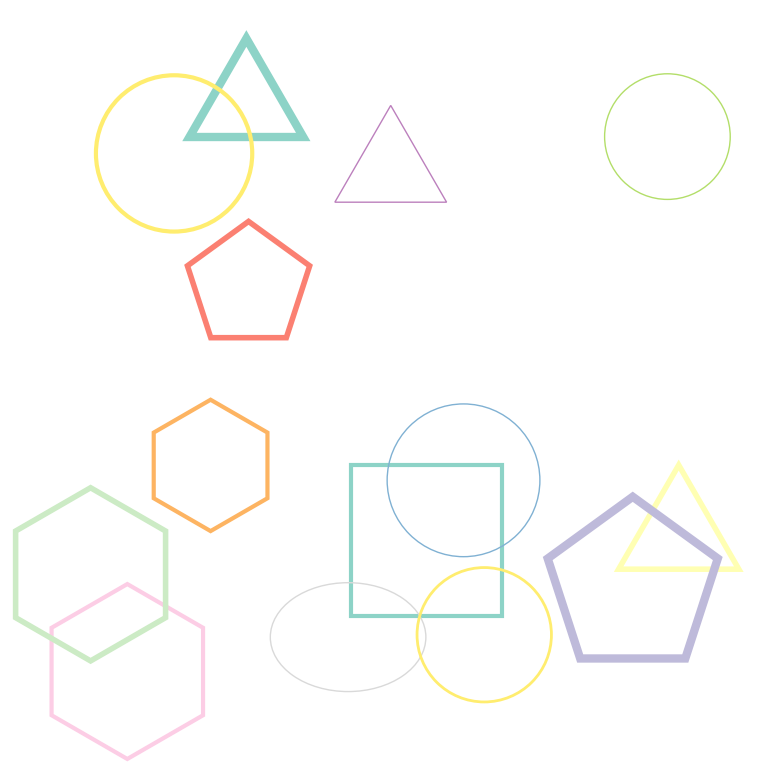[{"shape": "triangle", "thickness": 3, "radius": 0.43, "center": [0.32, 0.865]}, {"shape": "square", "thickness": 1.5, "radius": 0.49, "center": [0.554, 0.298]}, {"shape": "triangle", "thickness": 2, "radius": 0.45, "center": [0.881, 0.306]}, {"shape": "pentagon", "thickness": 3, "radius": 0.58, "center": [0.822, 0.239]}, {"shape": "pentagon", "thickness": 2, "radius": 0.42, "center": [0.323, 0.629]}, {"shape": "circle", "thickness": 0.5, "radius": 0.5, "center": [0.602, 0.376]}, {"shape": "hexagon", "thickness": 1.5, "radius": 0.43, "center": [0.273, 0.396]}, {"shape": "circle", "thickness": 0.5, "radius": 0.41, "center": [0.867, 0.823]}, {"shape": "hexagon", "thickness": 1.5, "radius": 0.57, "center": [0.165, 0.128]}, {"shape": "oval", "thickness": 0.5, "radius": 0.51, "center": [0.452, 0.173]}, {"shape": "triangle", "thickness": 0.5, "radius": 0.42, "center": [0.507, 0.779]}, {"shape": "hexagon", "thickness": 2, "radius": 0.56, "center": [0.118, 0.254]}, {"shape": "circle", "thickness": 1.5, "radius": 0.51, "center": [0.226, 0.801]}, {"shape": "circle", "thickness": 1, "radius": 0.44, "center": [0.629, 0.176]}]